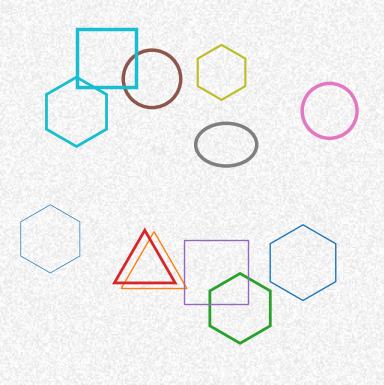[{"shape": "hexagon", "thickness": 0.5, "radius": 0.44, "center": [0.131, 0.38]}, {"shape": "hexagon", "thickness": 1, "radius": 0.49, "center": [0.787, 0.318]}, {"shape": "triangle", "thickness": 1, "radius": 0.49, "center": [0.4, 0.3]}, {"shape": "hexagon", "thickness": 2, "radius": 0.45, "center": [0.624, 0.199]}, {"shape": "triangle", "thickness": 2, "radius": 0.46, "center": [0.376, 0.311]}, {"shape": "square", "thickness": 1, "radius": 0.41, "center": [0.56, 0.293]}, {"shape": "circle", "thickness": 2.5, "radius": 0.37, "center": [0.395, 0.795]}, {"shape": "circle", "thickness": 2.5, "radius": 0.36, "center": [0.856, 0.712]}, {"shape": "oval", "thickness": 2.5, "radius": 0.4, "center": [0.588, 0.624]}, {"shape": "hexagon", "thickness": 1.5, "radius": 0.36, "center": [0.575, 0.812]}, {"shape": "square", "thickness": 2.5, "radius": 0.38, "center": [0.277, 0.849]}, {"shape": "hexagon", "thickness": 2, "radius": 0.45, "center": [0.199, 0.71]}]